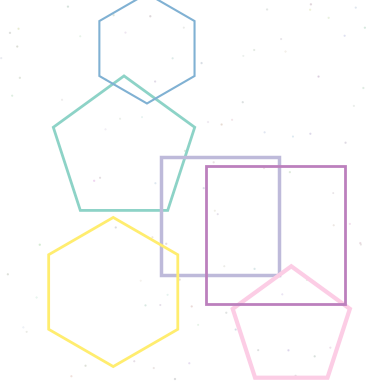[{"shape": "pentagon", "thickness": 2, "radius": 0.97, "center": [0.322, 0.61]}, {"shape": "square", "thickness": 2.5, "radius": 0.77, "center": [0.571, 0.439]}, {"shape": "hexagon", "thickness": 1.5, "radius": 0.71, "center": [0.382, 0.874]}, {"shape": "pentagon", "thickness": 3, "radius": 0.8, "center": [0.757, 0.148]}, {"shape": "square", "thickness": 2, "radius": 0.9, "center": [0.716, 0.39]}, {"shape": "hexagon", "thickness": 2, "radius": 0.97, "center": [0.294, 0.242]}]